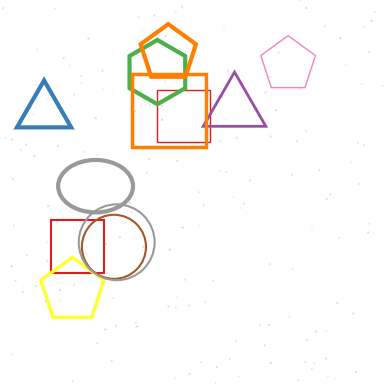[{"shape": "square", "thickness": 1, "radius": 0.34, "center": [0.476, 0.699]}, {"shape": "square", "thickness": 1.5, "radius": 0.35, "center": [0.202, 0.359]}, {"shape": "triangle", "thickness": 3, "radius": 0.41, "center": [0.114, 0.71]}, {"shape": "hexagon", "thickness": 3, "radius": 0.42, "center": [0.409, 0.813]}, {"shape": "triangle", "thickness": 2, "radius": 0.47, "center": [0.609, 0.719]}, {"shape": "square", "thickness": 2.5, "radius": 0.48, "center": [0.439, 0.712]}, {"shape": "pentagon", "thickness": 3, "radius": 0.38, "center": [0.437, 0.862]}, {"shape": "pentagon", "thickness": 2.5, "radius": 0.43, "center": [0.188, 0.245]}, {"shape": "circle", "thickness": 1.5, "radius": 0.42, "center": [0.296, 0.359]}, {"shape": "pentagon", "thickness": 1, "radius": 0.37, "center": [0.748, 0.833]}, {"shape": "circle", "thickness": 1.5, "radius": 0.49, "center": [0.303, 0.371]}, {"shape": "oval", "thickness": 3, "radius": 0.49, "center": [0.248, 0.516]}]